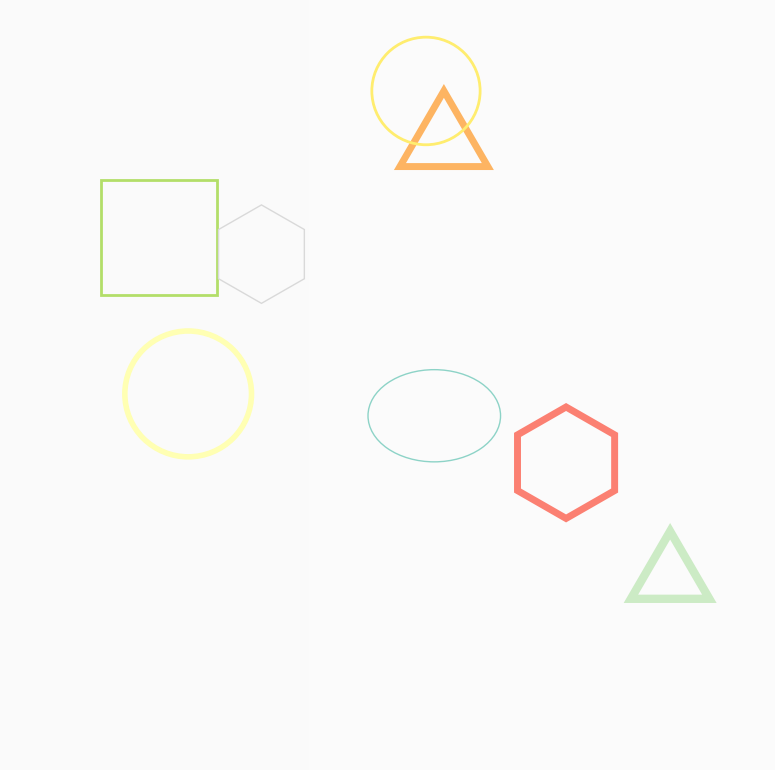[{"shape": "oval", "thickness": 0.5, "radius": 0.43, "center": [0.56, 0.46]}, {"shape": "circle", "thickness": 2, "radius": 0.41, "center": [0.243, 0.488]}, {"shape": "hexagon", "thickness": 2.5, "radius": 0.36, "center": [0.73, 0.399]}, {"shape": "triangle", "thickness": 2.5, "radius": 0.33, "center": [0.573, 0.816]}, {"shape": "square", "thickness": 1, "radius": 0.37, "center": [0.205, 0.692]}, {"shape": "hexagon", "thickness": 0.5, "radius": 0.32, "center": [0.337, 0.67]}, {"shape": "triangle", "thickness": 3, "radius": 0.29, "center": [0.865, 0.252]}, {"shape": "circle", "thickness": 1, "radius": 0.35, "center": [0.55, 0.882]}]